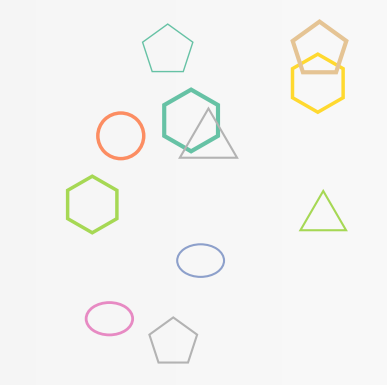[{"shape": "hexagon", "thickness": 3, "radius": 0.4, "center": [0.493, 0.687]}, {"shape": "pentagon", "thickness": 1, "radius": 0.34, "center": [0.433, 0.869]}, {"shape": "circle", "thickness": 2.5, "radius": 0.3, "center": [0.312, 0.647]}, {"shape": "oval", "thickness": 1.5, "radius": 0.3, "center": [0.518, 0.323]}, {"shape": "oval", "thickness": 2, "radius": 0.3, "center": [0.282, 0.172]}, {"shape": "triangle", "thickness": 1.5, "radius": 0.34, "center": [0.834, 0.436]}, {"shape": "hexagon", "thickness": 2.5, "radius": 0.37, "center": [0.238, 0.469]}, {"shape": "hexagon", "thickness": 2.5, "radius": 0.38, "center": [0.82, 0.784]}, {"shape": "pentagon", "thickness": 3, "radius": 0.36, "center": [0.825, 0.871]}, {"shape": "triangle", "thickness": 1.5, "radius": 0.43, "center": [0.538, 0.633]}, {"shape": "pentagon", "thickness": 1.5, "radius": 0.32, "center": [0.447, 0.111]}]